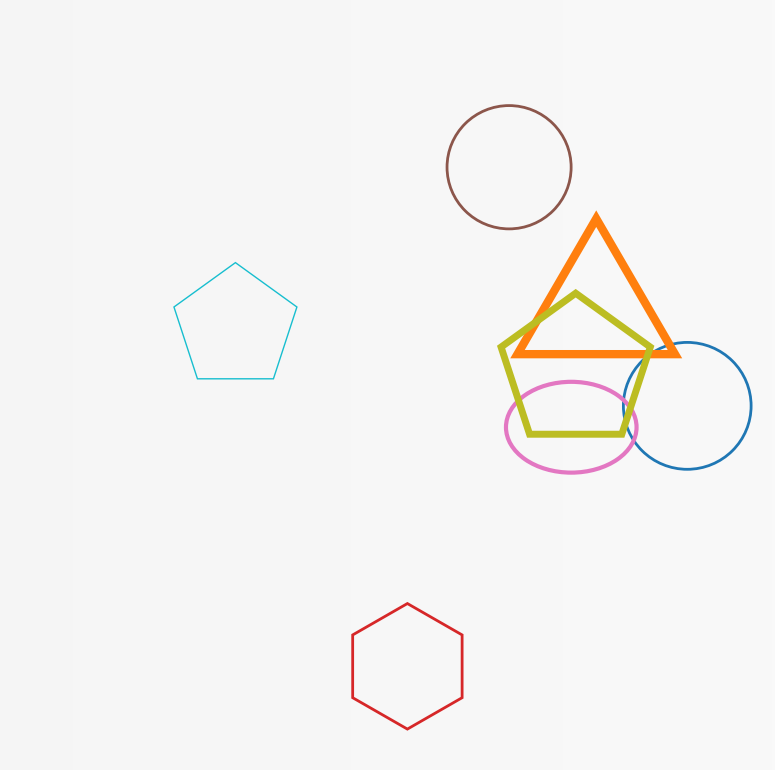[{"shape": "circle", "thickness": 1, "radius": 0.41, "center": [0.887, 0.473]}, {"shape": "triangle", "thickness": 3, "radius": 0.59, "center": [0.769, 0.599]}, {"shape": "hexagon", "thickness": 1, "radius": 0.41, "center": [0.526, 0.135]}, {"shape": "circle", "thickness": 1, "radius": 0.4, "center": [0.657, 0.783]}, {"shape": "oval", "thickness": 1.5, "radius": 0.42, "center": [0.737, 0.445]}, {"shape": "pentagon", "thickness": 2.5, "radius": 0.51, "center": [0.743, 0.518]}, {"shape": "pentagon", "thickness": 0.5, "radius": 0.42, "center": [0.304, 0.576]}]